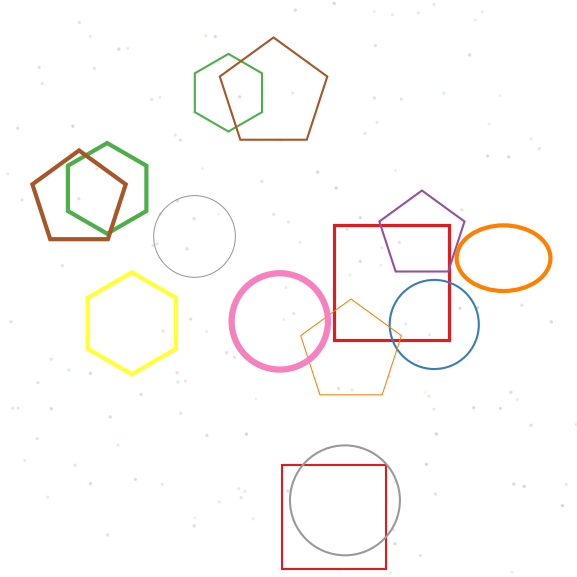[{"shape": "square", "thickness": 1, "radius": 0.45, "center": [0.579, 0.104]}, {"shape": "square", "thickness": 1.5, "radius": 0.5, "center": [0.678, 0.51]}, {"shape": "circle", "thickness": 1, "radius": 0.39, "center": [0.752, 0.437]}, {"shape": "hexagon", "thickness": 1, "radius": 0.34, "center": [0.396, 0.839]}, {"shape": "hexagon", "thickness": 2, "radius": 0.39, "center": [0.186, 0.673]}, {"shape": "pentagon", "thickness": 1, "radius": 0.39, "center": [0.731, 0.592]}, {"shape": "oval", "thickness": 2, "radius": 0.41, "center": [0.872, 0.552]}, {"shape": "pentagon", "thickness": 0.5, "radius": 0.46, "center": [0.608, 0.39]}, {"shape": "hexagon", "thickness": 2, "radius": 0.44, "center": [0.228, 0.439]}, {"shape": "pentagon", "thickness": 2, "radius": 0.42, "center": [0.137, 0.654]}, {"shape": "pentagon", "thickness": 1, "radius": 0.49, "center": [0.474, 0.836]}, {"shape": "circle", "thickness": 3, "radius": 0.42, "center": [0.484, 0.443]}, {"shape": "circle", "thickness": 1, "radius": 0.48, "center": [0.597, 0.133]}, {"shape": "circle", "thickness": 0.5, "radius": 0.35, "center": [0.337, 0.59]}]